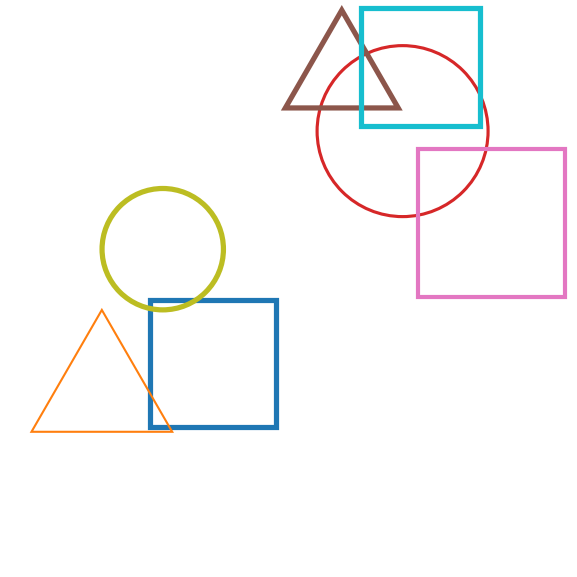[{"shape": "square", "thickness": 2.5, "radius": 0.55, "center": [0.369, 0.369]}, {"shape": "triangle", "thickness": 1, "radius": 0.7, "center": [0.176, 0.322]}, {"shape": "circle", "thickness": 1.5, "radius": 0.74, "center": [0.697, 0.772]}, {"shape": "triangle", "thickness": 2.5, "radius": 0.56, "center": [0.592, 0.869]}, {"shape": "square", "thickness": 2, "radius": 0.64, "center": [0.852, 0.613]}, {"shape": "circle", "thickness": 2.5, "radius": 0.53, "center": [0.282, 0.568]}, {"shape": "square", "thickness": 2.5, "radius": 0.51, "center": [0.729, 0.883]}]